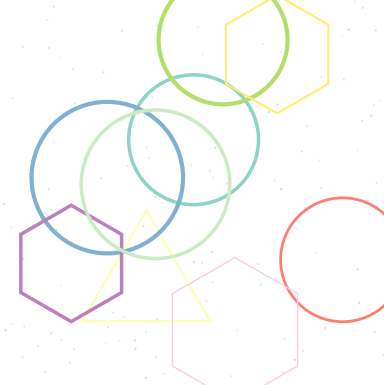[{"shape": "circle", "thickness": 2.5, "radius": 0.84, "center": [0.503, 0.637]}, {"shape": "triangle", "thickness": 1.5, "radius": 0.96, "center": [0.38, 0.262]}, {"shape": "circle", "thickness": 2, "radius": 0.8, "center": [0.89, 0.325]}, {"shape": "circle", "thickness": 3, "radius": 0.98, "center": [0.279, 0.539]}, {"shape": "circle", "thickness": 3, "radius": 0.84, "center": [0.579, 0.896]}, {"shape": "hexagon", "thickness": 1, "radius": 0.94, "center": [0.61, 0.143]}, {"shape": "hexagon", "thickness": 2.5, "radius": 0.76, "center": [0.185, 0.316]}, {"shape": "circle", "thickness": 2.5, "radius": 0.96, "center": [0.404, 0.521]}, {"shape": "hexagon", "thickness": 1.5, "radius": 0.77, "center": [0.72, 0.859]}]